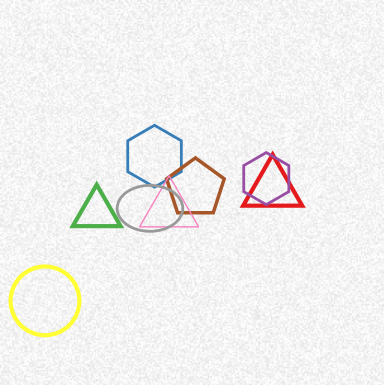[{"shape": "triangle", "thickness": 3, "radius": 0.44, "center": [0.708, 0.51]}, {"shape": "hexagon", "thickness": 2, "radius": 0.4, "center": [0.401, 0.594]}, {"shape": "triangle", "thickness": 3, "radius": 0.36, "center": [0.251, 0.449]}, {"shape": "hexagon", "thickness": 2, "radius": 0.34, "center": [0.692, 0.536]}, {"shape": "circle", "thickness": 3, "radius": 0.45, "center": [0.117, 0.219]}, {"shape": "pentagon", "thickness": 2.5, "radius": 0.39, "center": [0.508, 0.511]}, {"shape": "triangle", "thickness": 1, "radius": 0.44, "center": [0.439, 0.455]}, {"shape": "oval", "thickness": 2, "radius": 0.43, "center": [0.389, 0.459]}]